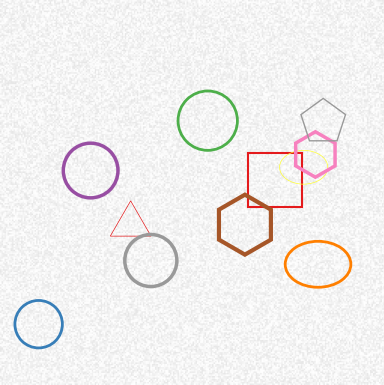[{"shape": "triangle", "thickness": 0.5, "radius": 0.31, "center": [0.339, 0.417]}, {"shape": "square", "thickness": 1.5, "radius": 0.35, "center": [0.714, 0.532]}, {"shape": "circle", "thickness": 2, "radius": 0.31, "center": [0.1, 0.158]}, {"shape": "circle", "thickness": 2, "radius": 0.39, "center": [0.54, 0.687]}, {"shape": "circle", "thickness": 2.5, "radius": 0.36, "center": [0.235, 0.557]}, {"shape": "oval", "thickness": 2, "radius": 0.43, "center": [0.826, 0.314]}, {"shape": "oval", "thickness": 0.5, "radius": 0.31, "center": [0.789, 0.566]}, {"shape": "hexagon", "thickness": 3, "radius": 0.39, "center": [0.636, 0.416]}, {"shape": "hexagon", "thickness": 2.5, "radius": 0.3, "center": [0.819, 0.599]}, {"shape": "circle", "thickness": 2.5, "radius": 0.34, "center": [0.392, 0.323]}, {"shape": "pentagon", "thickness": 1, "radius": 0.3, "center": [0.84, 0.684]}]